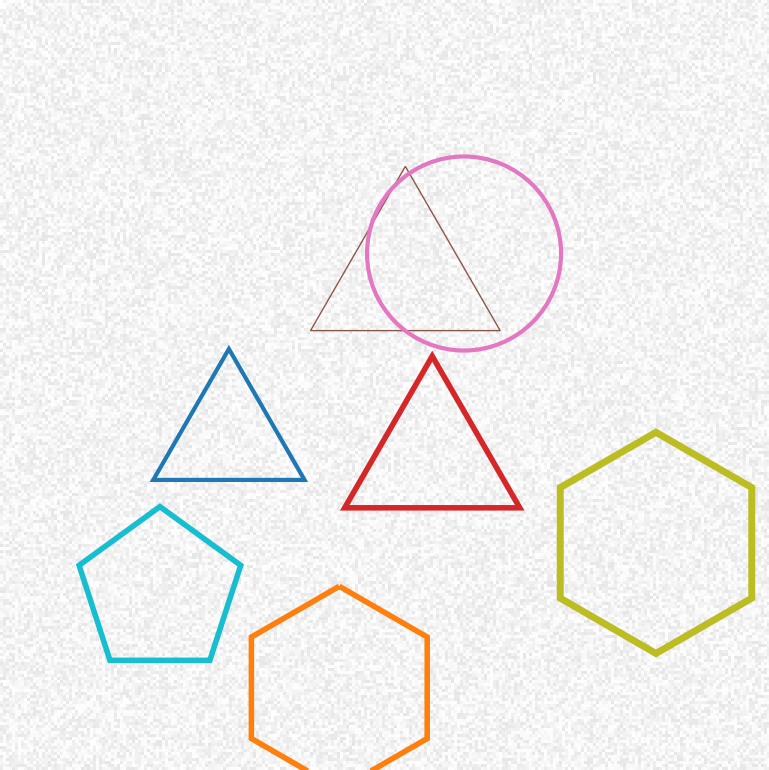[{"shape": "triangle", "thickness": 1.5, "radius": 0.57, "center": [0.297, 0.433]}, {"shape": "hexagon", "thickness": 2, "radius": 0.66, "center": [0.441, 0.107]}, {"shape": "triangle", "thickness": 2, "radius": 0.66, "center": [0.561, 0.406]}, {"shape": "triangle", "thickness": 0.5, "radius": 0.71, "center": [0.526, 0.642]}, {"shape": "circle", "thickness": 1.5, "radius": 0.63, "center": [0.603, 0.671]}, {"shape": "hexagon", "thickness": 2.5, "radius": 0.72, "center": [0.852, 0.295]}, {"shape": "pentagon", "thickness": 2, "radius": 0.55, "center": [0.208, 0.232]}]